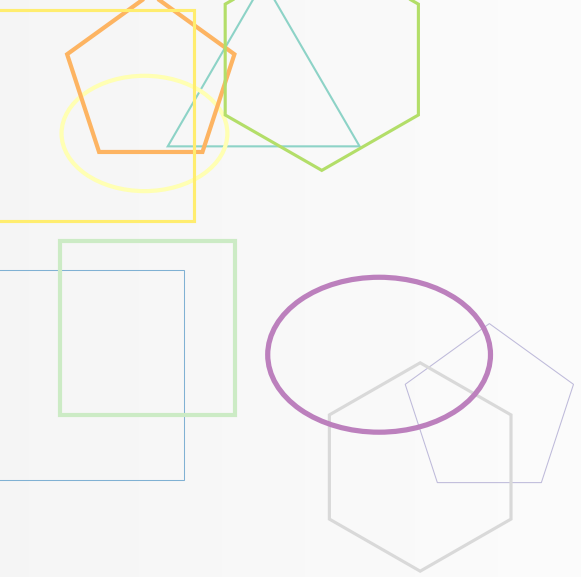[{"shape": "triangle", "thickness": 1, "radius": 0.95, "center": [0.454, 0.841]}, {"shape": "oval", "thickness": 2, "radius": 0.71, "center": [0.249, 0.768]}, {"shape": "pentagon", "thickness": 0.5, "radius": 0.76, "center": [0.842, 0.287]}, {"shape": "square", "thickness": 0.5, "radius": 0.91, "center": [0.134, 0.35]}, {"shape": "pentagon", "thickness": 2, "radius": 0.76, "center": [0.259, 0.858]}, {"shape": "hexagon", "thickness": 1.5, "radius": 0.96, "center": [0.554, 0.896]}, {"shape": "hexagon", "thickness": 1.5, "radius": 0.9, "center": [0.723, 0.19]}, {"shape": "oval", "thickness": 2.5, "radius": 0.96, "center": [0.652, 0.385]}, {"shape": "square", "thickness": 2, "radius": 0.75, "center": [0.254, 0.431]}, {"shape": "square", "thickness": 1.5, "radius": 0.91, "center": [0.152, 0.799]}]